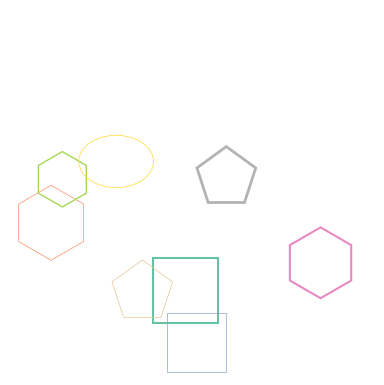[{"shape": "square", "thickness": 1.5, "radius": 0.42, "center": [0.482, 0.245]}, {"shape": "hexagon", "thickness": 0.5, "radius": 0.49, "center": [0.133, 0.421]}, {"shape": "square", "thickness": 0.5, "radius": 0.38, "center": [0.509, 0.111]}, {"shape": "hexagon", "thickness": 1.5, "radius": 0.46, "center": [0.833, 0.317]}, {"shape": "hexagon", "thickness": 1, "radius": 0.36, "center": [0.162, 0.534]}, {"shape": "oval", "thickness": 0.5, "radius": 0.49, "center": [0.302, 0.581]}, {"shape": "pentagon", "thickness": 0.5, "radius": 0.41, "center": [0.37, 0.242]}, {"shape": "pentagon", "thickness": 2, "radius": 0.4, "center": [0.588, 0.539]}]